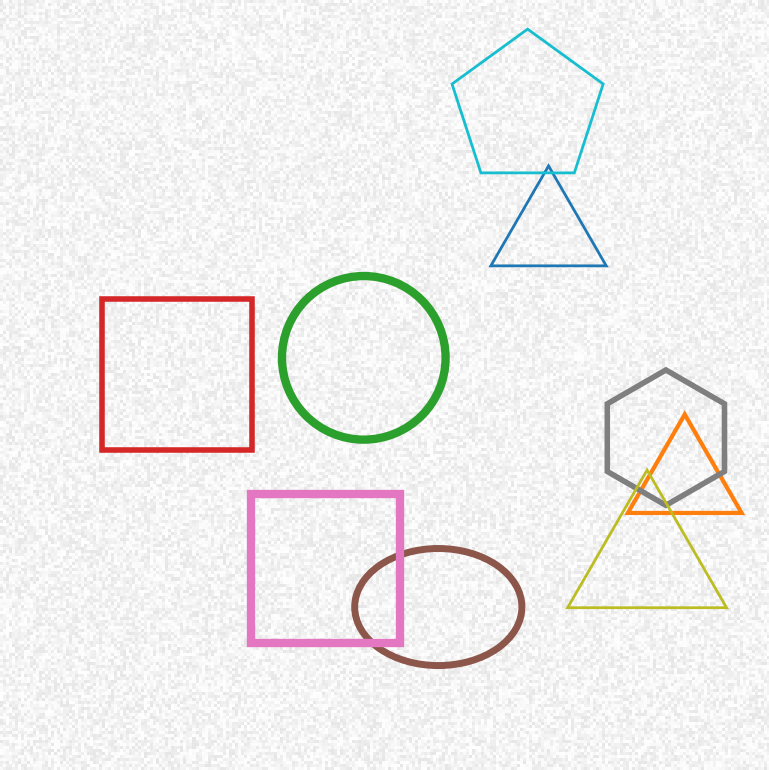[{"shape": "triangle", "thickness": 1, "radius": 0.43, "center": [0.712, 0.698]}, {"shape": "triangle", "thickness": 1.5, "radius": 0.43, "center": [0.889, 0.376]}, {"shape": "circle", "thickness": 3, "radius": 0.53, "center": [0.472, 0.535]}, {"shape": "square", "thickness": 2, "radius": 0.49, "center": [0.23, 0.513]}, {"shape": "oval", "thickness": 2.5, "radius": 0.54, "center": [0.569, 0.212]}, {"shape": "square", "thickness": 3, "radius": 0.48, "center": [0.423, 0.262]}, {"shape": "hexagon", "thickness": 2, "radius": 0.44, "center": [0.865, 0.432]}, {"shape": "triangle", "thickness": 1, "radius": 0.6, "center": [0.84, 0.27]}, {"shape": "pentagon", "thickness": 1, "radius": 0.52, "center": [0.685, 0.859]}]